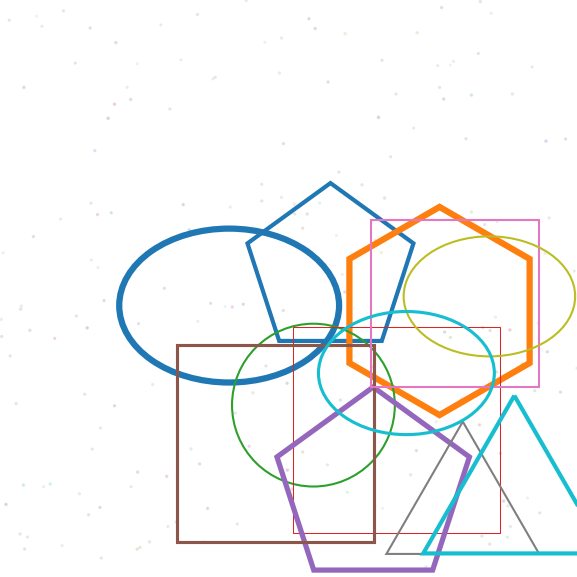[{"shape": "oval", "thickness": 3, "radius": 0.95, "center": [0.397, 0.47]}, {"shape": "pentagon", "thickness": 2, "radius": 0.76, "center": [0.572, 0.531]}, {"shape": "hexagon", "thickness": 3, "radius": 0.9, "center": [0.761, 0.461]}, {"shape": "circle", "thickness": 1, "radius": 0.7, "center": [0.543, 0.298]}, {"shape": "square", "thickness": 0.5, "radius": 0.9, "center": [0.687, 0.255]}, {"shape": "pentagon", "thickness": 2.5, "radius": 0.88, "center": [0.646, 0.154]}, {"shape": "square", "thickness": 1.5, "radius": 0.85, "center": [0.477, 0.231]}, {"shape": "square", "thickness": 1, "radius": 0.73, "center": [0.788, 0.473]}, {"shape": "triangle", "thickness": 1, "radius": 0.76, "center": [0.801, 0.116]}, {"shape": "oval", "thickness": 1, "radius": 0.74, "center": [0.847, 0.486]}, {"shape": "oval", "thickness": 1.5, "radius": 0.76, "center": [0.704, 0.353]}, {"shape": "triangle", "thickness": 2, "radius": 0.91, "center": [0.891, 0.132]}]